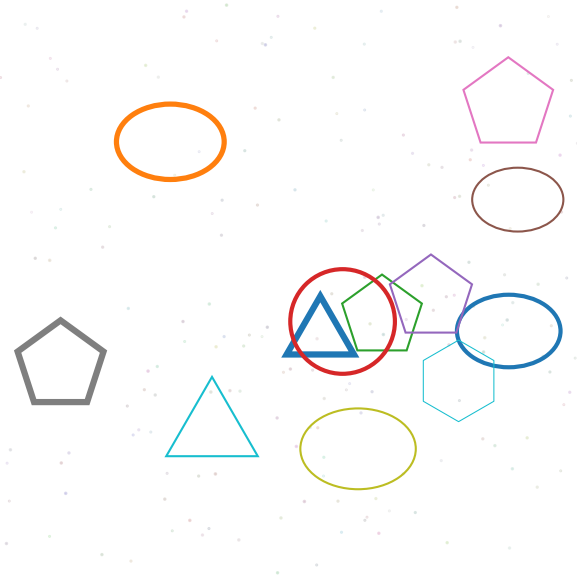[{"shape": "triangle", "thickness": 3, "radius": 0.34, "center": [0.555, 0.419]}, {"shape": "oval", "thickness": 2, "radius": 0.45, "center": [0.881, 0.426]}, {"shape": "oval", "thickness": 2.5, "radius": 0.47, "center": [0.295, 0.754]}, {"shape": "pentagon", "thickness": 1, "radius": 0.36, "center": [0.661, 0.451]}, {"shape": "circle", "thickness": 2, "radius": 0.45, "center": [0.593, 0.442]}, {"shape": "pentagon", "thickness": 1, "radius": 0.37, "center": [0.746, 0.484]}, {"shape": "oval", "thickness": 1, "radius": 0.39, "center": [0.897, 0.653]}, {"shape": "pentagon", "thickness": 1, "radius": 0.41, "center": [0.88, 0.818]}, {"shape": "pentagon", "thickness": 3, "radius": 0.39, "center": [0.105, 0.366]}, {"shape": "oval", "thickness": 1, "radius": 0.5, "center": [0.62, 0.222]}, {"shape": "triangle", "thickness": 1, "radius": 0.46, "center": [0.367, 0.255]}, {"shape": "hexagon", "thickness": 0.5, "radius": 0.35, "center": [0.794, 0.34]}]